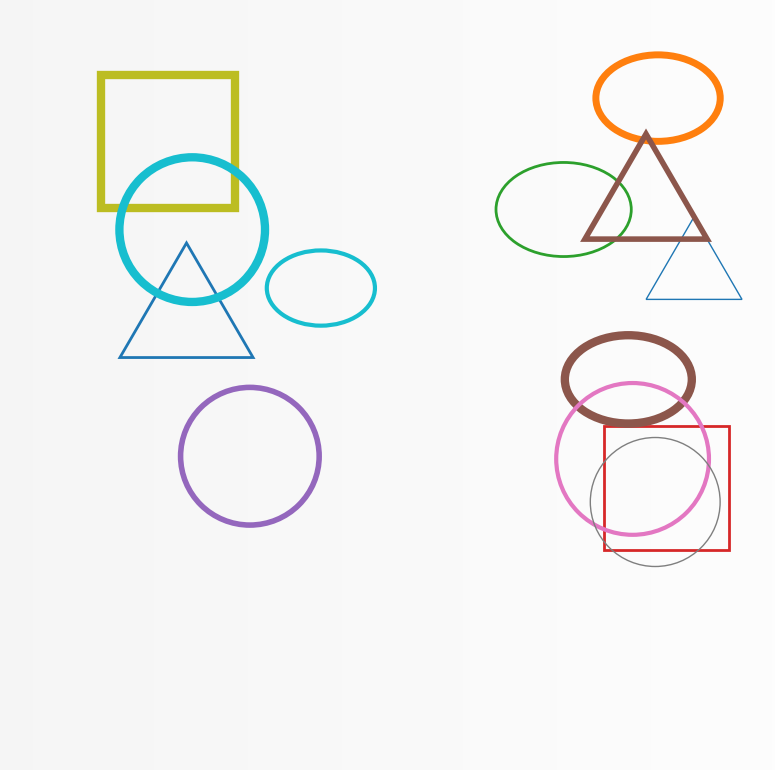[{"shape": "triangle", "thickness": 1, "radius": 0.5, "center": [0.241, 0.585]}, {"shape": "triangle", "thickness": 0.5, "radius": 0.36, "center": [0.896, 0.647]}, {"shape": "oval", "thickness": 2.5, "radius": 0.4, "center": [0.849, 0.873]}, {"shape": "oval", "thickness": 1, "radius": 0.44, "center": [0.727, 0.728]}, {"shape": "square", "thickness": 1, "radius": 0.4, "center": [0.86, 0.366]}, {"shape": "circle", "thickness": 2, "radius": 0.45, "center": [0.322, 0.408]}, {"shape": "triangle", "thickness": 2, "radius": 0.46, "center": [0.834, 0.735]}, {"shape": "oval", "thickness": 3, "radius": 0.41, "center": [0.811, 0.507]}, {"shape": "circle", "thickness": 1.5, "radius": 0.49, "center": [0.816, 0.404]}, {"shape": "circle", "thickness": 0.5, "radius": 0.42, "center": [0.845, 0.348]}, {"shape": "square", "thickness": 3, "radius": 0.43, "center": [0.216, 0.816]}, {"shape": "oval", "thickness": 1.5, "radius": 0.35, "center": [0.414, 0.626]}, {"shape": "circle", "thickness": 3, "radius": 0.47, "center": [0.248, 0.702]}]